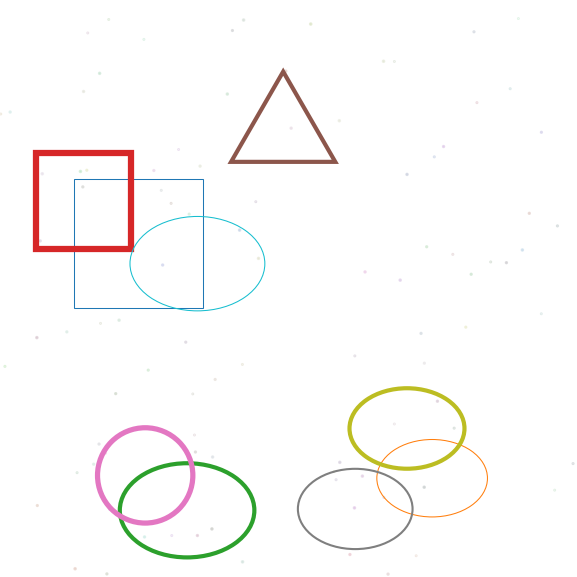[{"shape": "square", "thickness": 0.5, "radius": 0.56, "center": [0.24, 0.578]}, {"shape": "oval", "thickness": 0.5, "radius": 0.48, "center": [0.748, 0.171]}, {"shape": "oval", "thickness": 2, "radius": 0.58, "center": [0.324, 0.115]}, {"shape": "square", "thickness": 3, "radius": 0.42, "center": [0.145, 0.651]}, {"shape": "triangle", "thickness": 2, "radius": 0.52, "center": [0.49, 0.771]}, {"shape": "circle", "thickness": 2.5, "radius": 0.41, "center": [0.251, 0.176]}, {"shape": "oval", "thickness": 1, "radius": 0.5, "center": [0.615, 0.118]}, {"shape": "oval", "thickness": 2, "radius": 0.5, "center": [0.705, 0.257]}, {"shape": "oval", "thickness": 0.5, "radius": 0.58, "center": [0.342, 0.543]}]